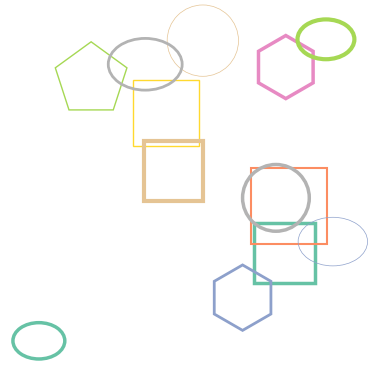[{"shape": "oval", "thickness": 2.5, "radius": 0.34, "center": [0.101, 0.115]}, {"shape": "square", "thickness": 2.5, "radius": 0.39, "center": [0.739, 0.343]}, {"shape": "square", "thickness": 1.5, "radius": 0.49, "center": [0.75, 0.465]}, {"shape": "oval", "thickness": 0.5, "radius": 0.45, "center": [0.865, 0.373]}, {"shape": "hexagon", "thickness": 2, "radius": 0.42, "center": [0.63, 0.227]}, {"shape": "hexagon", "thickness": 2.5, "radius": 0.41, "center": [0.742, 0.826]}, {"shape": "pentagon", "thickness": 1, "radius": 0.49, "center": [0.237, 0.794]}, {"shape": "oval", "thickness": 3, "radius": 0.37, "center": [0.847, 0.898]}, {"shape": "square", "thickness": 1, "radius": 0.42, "center": [0.431, 0.707]}, {"shape": "circle", "thickness": 0.5, "radius": 0.46, "center": [0.527, 0.894]}, {"shape": "square", "thickness": 3, "radius": 0.38, "center": [0.45, 0.556]}, {"shape": "oval", "thickness": 2, "radius": 0.48, "center": [0.377, 0.833]}, {"shape": "circle", "thickness": 2.5, "radius": 0.43, "center": [0.717, 0.486]}]